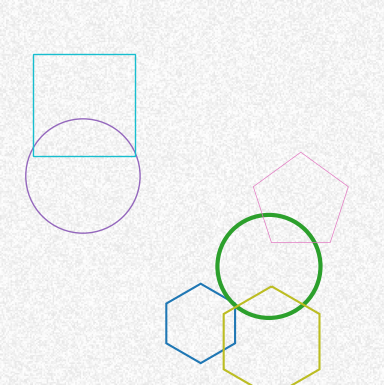[{"shape": "hexagon", "thickness": 1.5, "radius": 0.52, "center": [0.521, 0.16]}, {"shape": "circle", "thickness": 3, "radius": 0.67, "center": [0.699, 0.308]}, {"shape": "circle", "thickness": 1, "radius": 0.74, "center": [0.215, 0.543]}, {"shape": "pentagon", "thickness": 0.5, "radius": 0.65, "center": [0.781, 0.475]}, {"shape": "hexagon", "thickness": 1.5, "radius": 0.72, "center": [0.705, 0.113]}, {"shape": "square", "thickness": 1, "radius": 0.66, "center": [0.218, 0.726]}]